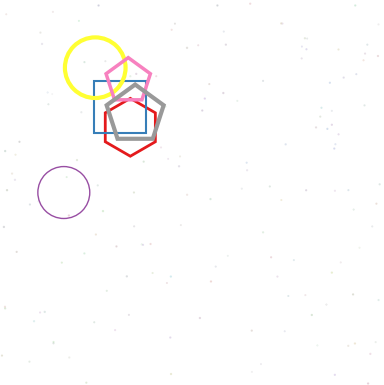[{"shape": "hexagon", "thickness": 2, "radius": 0.38, "center": [0.338, 0.669]}, {"shape": "square", "thickness": 1.5, "radius": 0.33, "center": [0.312, 0.722]}, {"shape": "circle", "thickness": 1, "radius": 0.34, "center": [0.166, 0.5]}, {"shape": "circle", "thickness": 3, "radius": 0.39, "center": [0.247, 0.824]}, {"shape": "pentagon", "thickness": 2.5, "radius": 0.3, "center": [0.333, 0.79]}, {"shape": "pentagon", "thickness": 3, "radius": 0.39, "center": [0.351, 0.703]}]